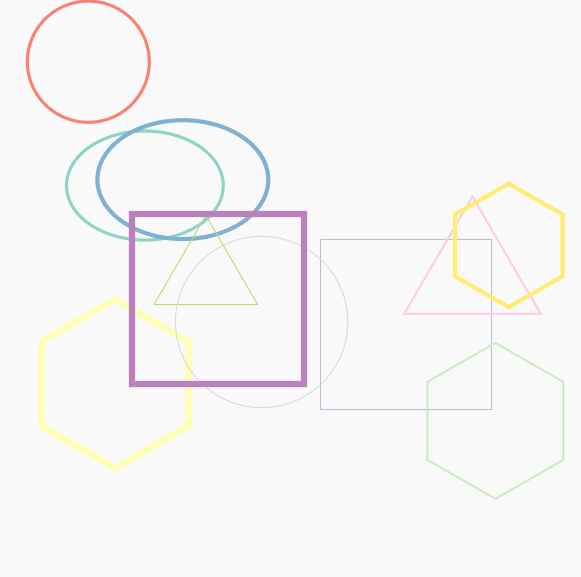[{"shape": "oval", "thickness": 1.5, "radius": 0.67, "center": [0.249, 0.678]}, {"shape": "hexagon", "thickness": 3, "radius": 0.73, "center": [0.198, 0.335]}, {"shape": "square", "thickness": 0.5, "radius": 0.74, "center": [0.698, 0.438]}, {"shape": "circle", "thickness": 1.5, "radius": 0.52, "center": [0.152, 0.892]}, {"shape": "oval", "thickness": 2, "radius": 0.74, "center": [0.315, 0.688]}, {"shape": "triangle", "thickness": 0.5, "radius": 0.51, "center": [0.354, 0.523]}, {"shape": "triangle", "thickness": 1, "radius": 0.68, "center": [0.813, 0.523]}, {"shape": "circle", "thickness": 0.5, "radius": 0.74, "center": [0.45, 0.442]}, {"shape": "square", "thickness": 3, "radius": 0.74, "center": [0.375, 0.482]}, {"shape": "hexagon", "thickness": 1, "radius": 0.68, "center": [0.852, 0.27]}, {"shape": "hexagon", "thickness": 2, "radius": 0.53, "center": [0.875, 0.574]}]